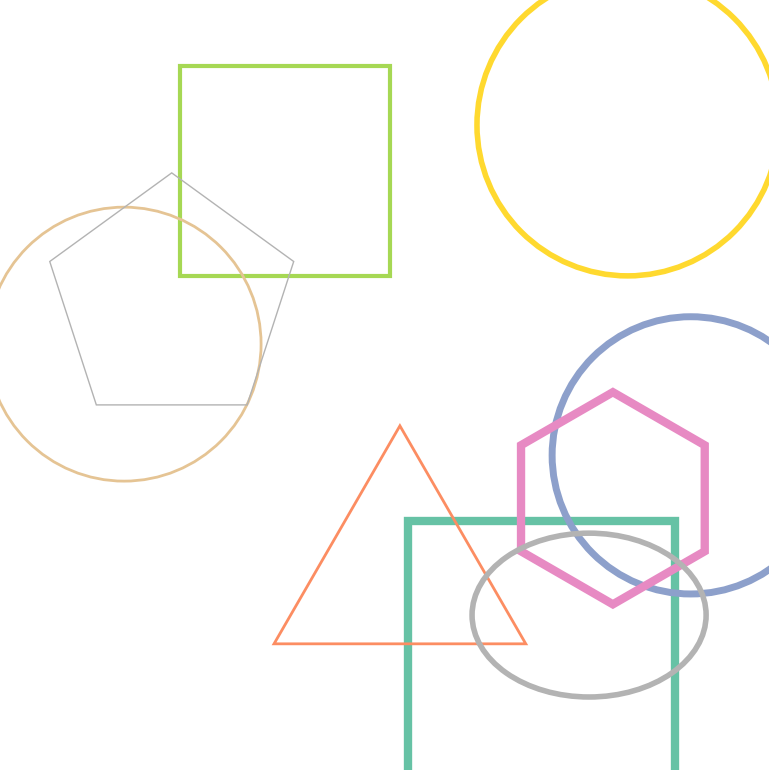[{"shape": "square", "thickness": 3, "radius": 0.87, "center": [0.703, 0.15]}, {"shape": "triangle", "thickness": 1, "radius": 0.94, "center": [0.519, 0.258]}, {"shape": "circle", "thickness": 2.5, "radius": 0.9, "center": [0.897, 0.409]}, {"shape": "hexagon", "thickness": 3, "radius": 0.69, "center": [0.796, 0.353]}, {"shape": "square", "thickness": 1.5, "radius": 0.68, "center": [0.37, 0.778]}, {"shape": "circle", "thickness": 2, "radius": 0.98, "center": [0.815, 0.838]}, {"shape": "circle", "thickness": 1, "radius": 0.89, "center": [0.161, 0.553]}, {"shape": "pentagon", "thickness": 0.5, "radius": 0.83, "center": [0.223, 0.609]}, {"shape": "oval", "thickness": 2, "radius": 0.76, "center": [0.765, 0.201]}]